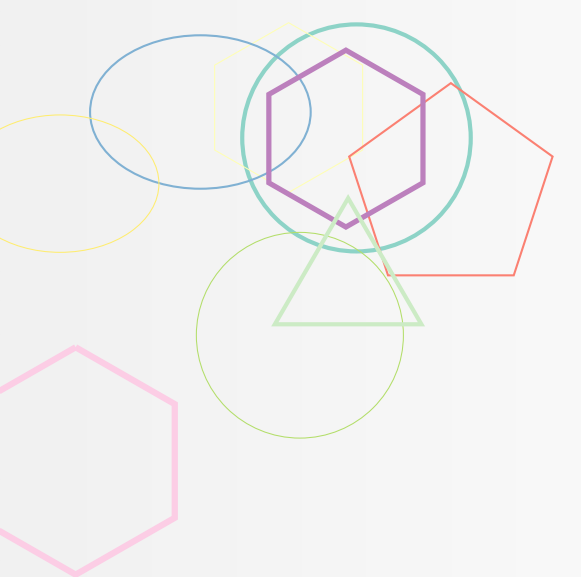[{"shape": "circle", "thickness": 2, "radius": 0.98, "center": [0.613, 0.76]}, {"shape": "hexagon", "thickness": 0.5, "radius": 0.73, "center": [0.497, 0.813]}, {"shape": "pentagon", "thickness": 1, "radius": 0.92, "center": [0.776, 0.671]}, {"shape": "oval", "thickness": 1, "radius": 0.95, "center": [0.345, 0.805]}, {"shape": "circle", "thickness": 0.5, "radius": 0.89, "center": [0.516, 0.419]}, {"shape": "hexagon", "thickness": 3, "radius": 0.98, "center": [0.13, 0.201]}, {"shape": "hexagon", "thickness": 2.5, "radius": 0.77, "center": [0.595, 0.759]}, {"shape": "triangle", "thickness": 2, "radius": 0.73, "center": [0.599, 0.51]}, {"shape": "oval", "thickness": 0.5, "radius": 0.85, "center": [0.103, 0.681]}]